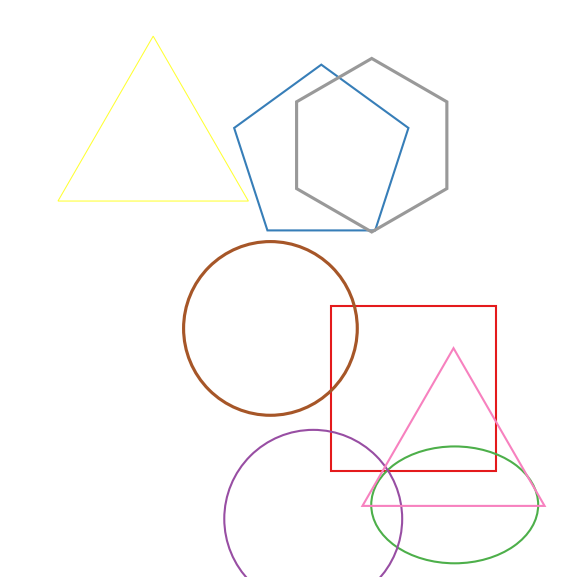[{"shape": "square", "thickness": 1, "radius": 0.72, "center": [0.716, 0.327]}, {"shape": "pentagon", "thickness": 1, "radius": 0.79, "center": [0.556, 0.729]}, {"shape": "oval", "thickness": 1, "radius": 0.72, "center": [0.787, 0.125]}, {"shape": "circle", "thickness": 1, "radius": 0.77, "center": [0.542, 0.101]}, {"shape": "triangle", "thickness": 0.5, "radius": 0.95, "center": [0.265, 0.746]}, {"shape": "circle", "thickness": 1.5, "radius": 0.75, "center": [0.468, 0.43]}, {"shape": "triangle", "thickness": 1, "radius": 0.91, "center": [0.785, 0.214]}, {"shape": "hexagon", "thickness": 1.5, "radius": 0.75, "center": [0.644, 0.748]}]